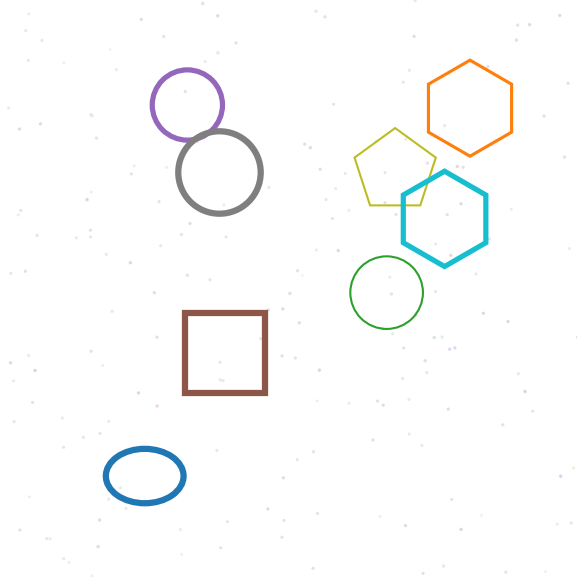[{"shape": "oval", "thickness": 3, "radius": 0.34, "center": [0.251, 0.175]}, {"shape": "hexagon", "thickness": 1.5, "radius": 0.42, "center": [0.814, 0.812]}, {"shape": "circle", "thickness": 1, "radius": 0.31, "center": [0.669, 0.492]}, {"shape": "circle", "thickness": 2.5, "radius": 0.3, "center": [0.324, 0.817]}, {"shape": "square", "thickness": 3, "radius": 0.35, "center": [0.39, 0.388]}, {"shape": "circle", "thickness": 3, "radius": 0.36, "center": [0.38, 0.7]}, {"shape": "pentagon", "thickness": 1, "radius": 0.37, "center": [0.684, 0.703]}, {"shape": "hexagon", "thickness": 2.5, "radius": 0.41, "center": [0.77, 0.62]}]